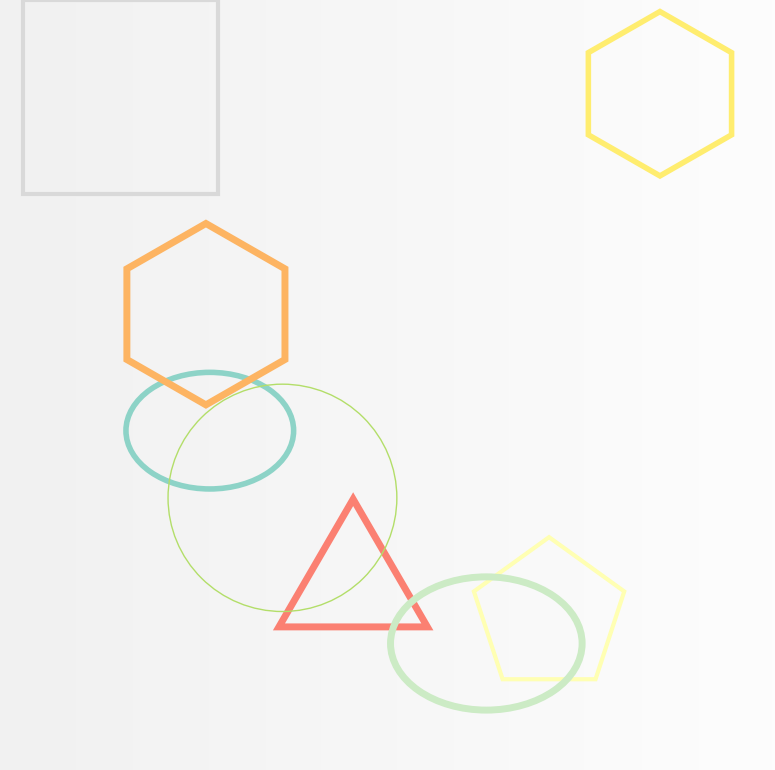[{"shape": "oval", "thickness": 2, "radius": 0.54, "center": [0.271, 0.441]}, {"shape": "pentagon", "thickness": 1.5, "radius": 0.51, "center": [0.708, 0.2]}, {"shape": "triangle", "thickness": 2.5, "radius": 0.55, "center": [0.456, 0.241]}, {"shape": "hexagon", "thickness": 2.5, "radius": 0.59, "center": [0.266, 0.592]}, {"shape": "circle", "thickness": 0.5, "radius": 0.74, "center": [0.364, 0.353]}, {"shape": "square", "thickness": 1.5, "radius": 0.63, "center": [0.156, 0.874]}, {"shape": "oval", "thickness": 2.5, "radius": 0.62, "center": [0.628, 0.164]}, {"shape": "hexagon", "thickness": 2, "radius": 0.53, "center": [0.852, 0.878]}]